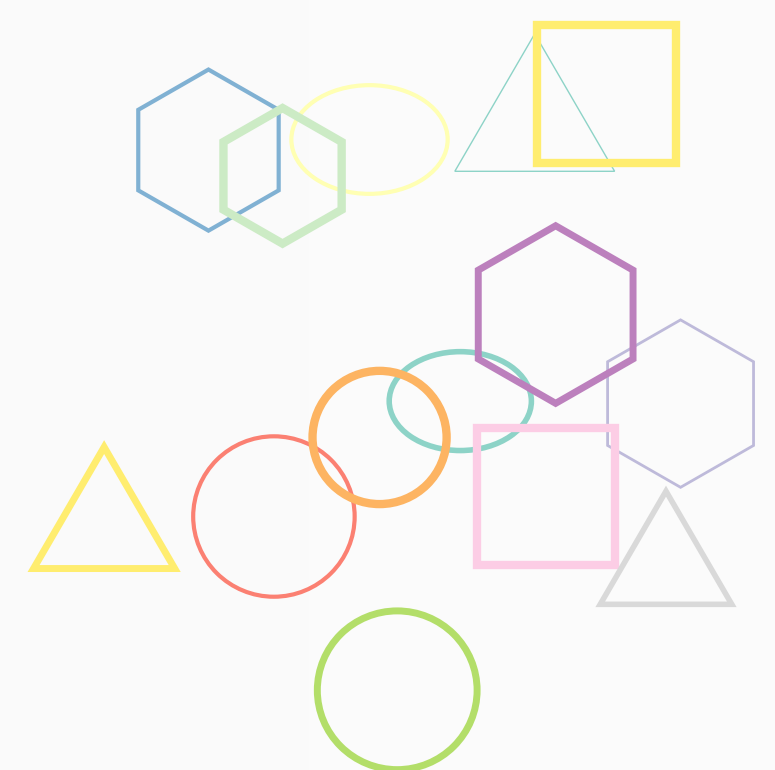[{"shape": "triangle", "thickness": 0.5, "radius": 0.6, "center": [0.69, 0.837]}, {"shape": "oval", "thickness": 2, "radius": 0.46, "center": [0.594, 0.479]}, {"shape": "oval", "thickness": 1.5, "radius": 0.5, "center": [0.477, 0.819]}, {"shape": "hexagon", "thickness": 1, "radius": 0.54, "center": [0.878, 0.476]}, {"shape": "circle", "thickness": 1.5, "radius": 0.52, "center": [0.353, 0.329]}, {"shape": "hexagon", "thickness": 1.5, "radius": 0.52, "center": [0.269, 0.805]}, {"shape": "circle", "thickness": 3, "radius": 0.43, "center": [0.49, 0.432]}, {"shape": "circle", "thickness": 2.5, "radius": 0.52, "center": [0.513, 0.104]}, {"shape": "square", "thickness": 3, "radius": 0.44, "center": [0.704, 0.355]}, {"shape": "triangle", "thickness": 2, "radius": 0.49, "center": [0.859, 0.264]}, {"shape": "hexagon", "thickness": 2.5, "radius": 0.58, "center": [0.717, 0.591]}, {"shape": "hexagon", "thickness": 3, "radius": 0.44, "center": [0.365, 0.772]}, {"shape": "square", "thickness": 3, "radius": 0.45, "center": [0.783, 0.878]}, {"shape": "triangle", "thickness": 2.5, "radius": 0.53, "center": [0.134, 0.314]}]